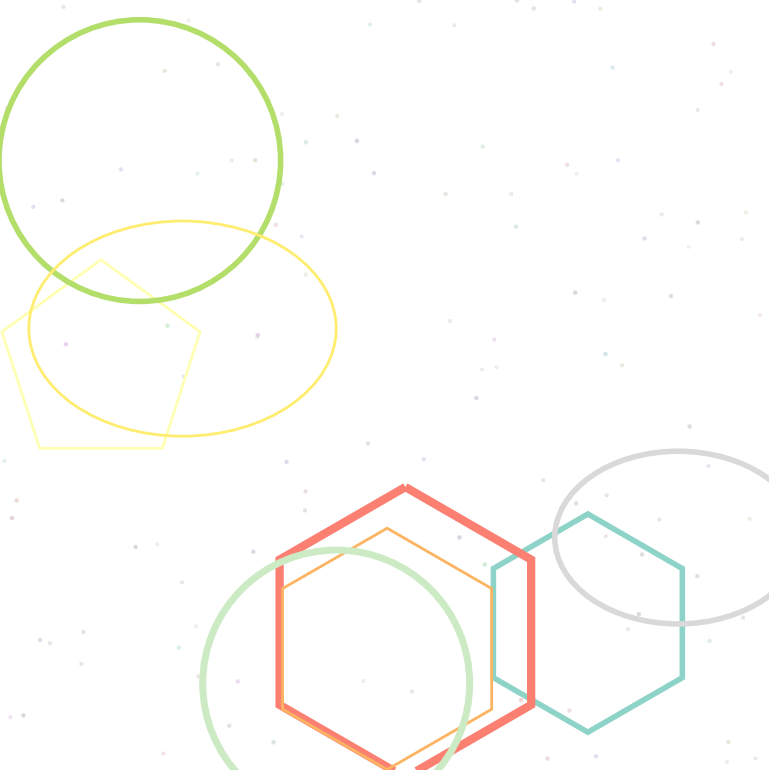[{"shape": "hexagon", "thickness": 2, "radius": 0.71, "center": [0.763, 0.191]}, {"shape": "pentagon", "thickness": 1, "radius": 0.68, "center": [0.131, 0.527]}, {"shape": "hexagon", "thickness": 3, "radius": 0.94, "center": [0.526, 0.179]}, {"shape": "hexagon", "thickness": 1, "radius": 0.78, "center": [0.503, 0.157]}, {"shape": "circle", "thickness": 2, "radius": 0.91, "center": [0.182, 0.791]}, {"shape": "oval", "thickness": 2, "radius": 0.8, "center": [0.881, 0.302]}, {"shape": "circle", "thickness": 2.5, "radius": 0.87, "center": [0.437, 0.112]}, {"shape": "oval", "thickness": 1, "radius": 1.0, "center": [0.237, 0.573]}]